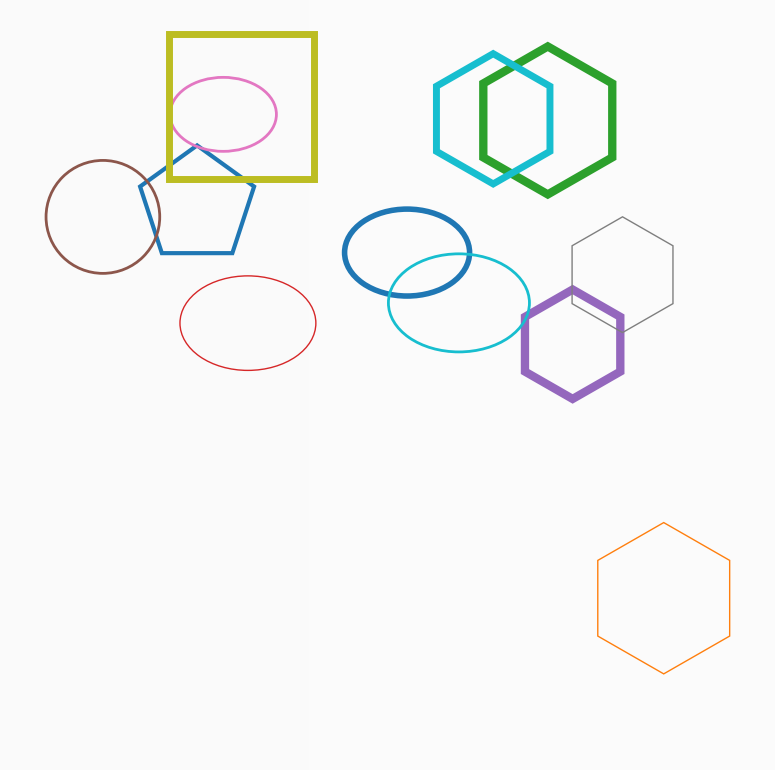[{"shape": "oval", "thickness": 2, "radius": 0.4, "center": [0.525, 0.672]}, {"shape": "pentagon", "thickness": 1.5, "radius": 0.39, "center": [0.254, 0.734]}, {"shape": "hexagon", "thickness": 0.5, "radius": 0.49, "center": [0.856, 0.223]}, {"shape": "hexagon", "thickness": 3, "radius": 0.48, "center": [0.707, 0.844]}, {"shape": "oval", "thickness": 0.5, "radius": 0.44, "center": [0.32, 0.58]}, {"shape": "hexagon", "thickness": 3, "radius": 0.36, "center": [0.739, 0.553]}, {"shape": "circle", "thickness": 1, "radius": 0.37, "center": [0.133, 0.718]}, {"shape": "oval", "thickness": 1, "radius": 0.34, "center": [0.288, 0.851]}, {"shape": "hexagon", "thickness": 0.5, "radius": 0.38, "center": [0.803, 0.643]}, {"shape": "square", "thickness": 2.5, "radius": 0.47, "center": [0.312, 0.861]}, {"shape": "oval", "thickness": 1, "radius": 0.45, "center": [0.592, 0.607]}, {"shape": "hexagon", "thickness": 2.5, "radius": 0.42, "center": [0.636, 0.846]}]